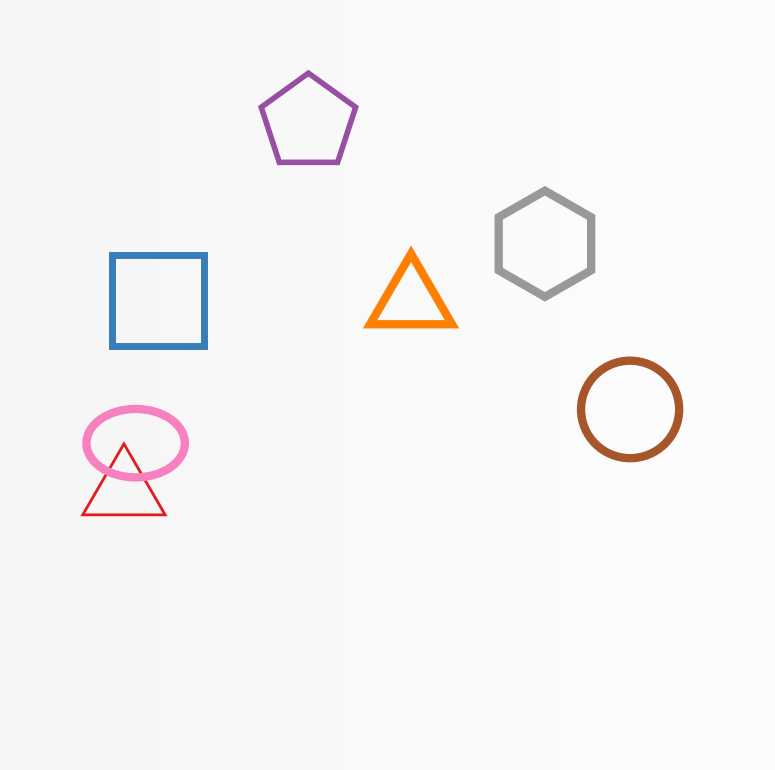[{"shape": "triangle", "thickness": 1, "radius": 0.31, "center": [0.16, 0.362]}, {"shape": "square", "thickness": 2.5, "radius": 0.3, "center": [0.204, 0.61]}, {"shape": "pentagon", "thickness": 2, "radius": 0.32, "center": [0.398, 0.841]}, {"shape": "triangle", "thickness": 3, "radius": 0.31, "center": [0.53, 0.609]}, {"shape": "circle", "thickness": 3, "radius": 0.32, "center": [0.813, 0.468]}, {"shape": "oval", "thickness": 3, "radius": 0.32, "center": [0.175, 0.424]}, {"shape": "hexagon", "thickness": 3, "radius": 0.34, "center": [0.703, 0.683]}]